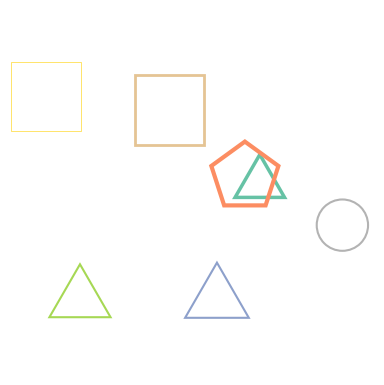[{"shape": "triangle", "thickness": 2.5, "radius": 0.37, "center": [0.675, 0.524]}, {"shape": "pentagon", "thickness": 3, "radius": 0.46, "center": [0.636, 0.541]}, {"shape": "triangle", "thickness": 1.5, "radius": 0.48, "center": [0.564, 0.222]}, {"shape": "triangle", "thickness": 1.5, "radius": 0.46, "center": [0.208, 0.222]}, {"shape": "square", "thickness": 0.5, "radius": 0.45, "center": [0.12, 0.749]}, {"shape": "square", "thickness": 2, "radius": 0.45, "center": [0.44, 0.713]}, {"shape": "circle", "thickness": 1.5, "radius": 0.33, "center": [0.889, 0.415]}]